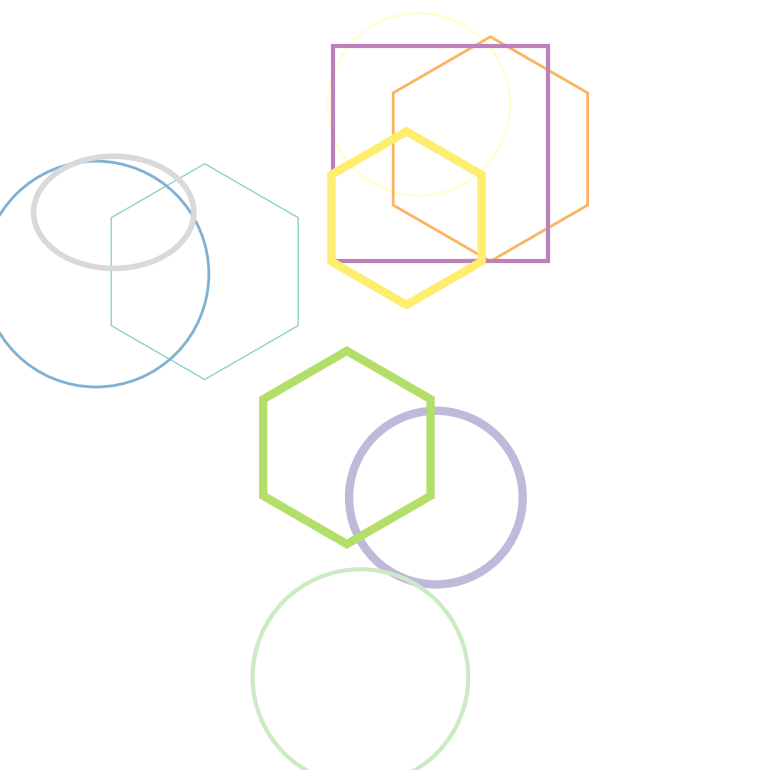[{"shape": "hexagon", "thickness": 0.5, "radius": 0.7, "center": [0.266, 0.647]}, {"shape": "circle", "thickness": 0.5, "radius": 0.59, "center": [0.544, 0.864]}, {"shape": "circle", "thickness": 3, "radius": 0.56, "center": [0.566, 0.354]}, {"shape": "circle", "thickness": 1, "radius": 0.73, "center": [0.125, 0.644]}, {"shape": "hexagon", "thickness": 1, "radius": 0.73, "center": [0.637, 0.806]}, {"shape": "hexagon", "thickness": 3, "radius": 0.63, "center": [0.451, 0.419]}, {"shape": "oval", "thickness": 2, "radius": 0.52, "center": [0.148, 0.724]}, {"shape": "square", "thickness": 1.5, "radius": 0.7, "center": [0.572, 0.801]}, {"shape": "circle", "thickness": 1.5, "radius": 0.7, "center": [0.468, 0.121]}, {"shape": "hexagon", "thickness": 3, "radius": 0.56, "center": [0.528, 0.717]}]